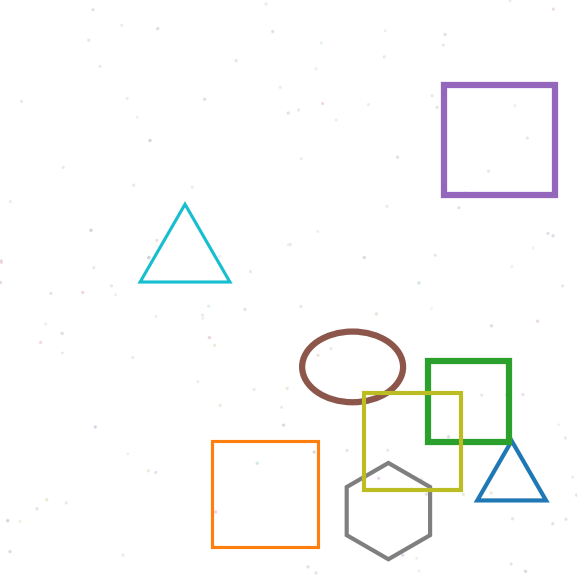[{"shape": "triangle", "thickness": 2, "radius": 0.34, "center": [0.886, 0.167]}, {"shape": "square", "thickness": 1.5, "radius": 0.46, "center": [0.459, 0.143]}, {"shape": "square", "thickness": 3, "radius": 0.35, "center": [0.811, 0.303]}, {"shape": "square", "thickness": 3, "radius": 0.48, "center": [0.865, 0.757]}, {"shape": "oval", "thickness": 3, "radius": 0.44, "center": [0.611, 0.364]}, {"shape": "hexagon", "thickness": 2, "radius": 0.42, "center": [0.673, 0.114]}, {"shape": "square", "thickness": 2, "radius": 0.42, "center": [0.714, 0.234]}, {"shape": "triangle", "thickness": 1.5, "radius": 0.45, "center": [0.32, 0.556]}]